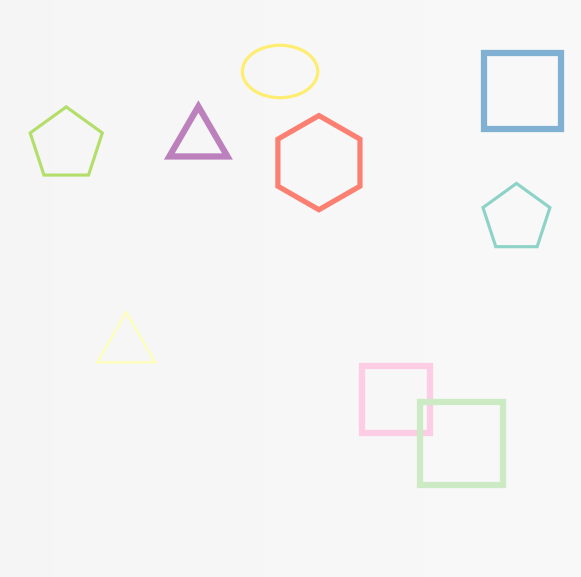[{"shape": "pentagon", "thickness": 1.5, "radius": 0.3, "center": [0.889, 0.621]}, {"shape": "triangle", "thickness": 1, "radius": 0.29, "center": [0.217, 0.4]}, {"shape": "hexagon", "thickness": 2.5, "radius": 0.41, "center": [0.549, 0.717]}, {"shape": "square", "thickness": 3, "radius": 0.33, "center": [0.899, 0.842]}, {"shape": "pentagon", "thickness": 1.5, "radius": 0.33, "center": [0.114, 0.749]}, {"shape": "square", "thickness": 3, "radius": 0.29, "center": [0.682, 0.308]}, {"shape": "triangle", "thickness": 3, "radius": 0.29, "center": [0.341, 0.757]}, {"shape": "square", "thickness": 3, "radius": 0.36, "center": [0.793, 0.231]}, {"shape": "oval", "thickness": 1.5, "radius": 0.32, "center": [0.482, 0.875]}]